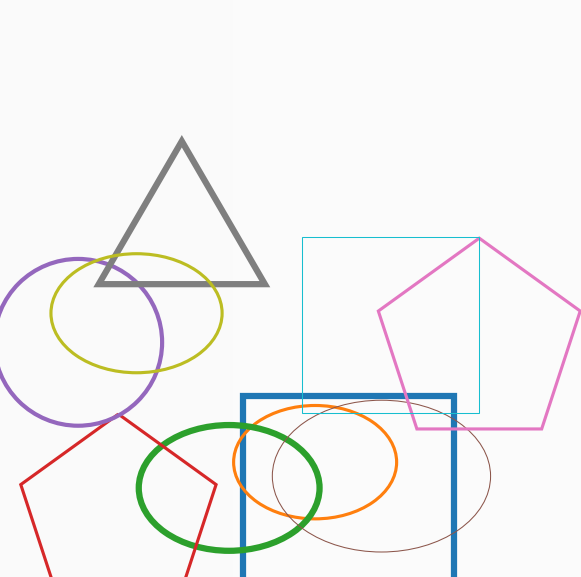[{"shape": "square", "thickness": 3, "radius": 0.91, "center": [0.599, 0.131]}, {"shape": "oval", "thickness": 1.5, "radius": 0.7, "center": [0.542, 0.199]}, {"shape": "oval", "thickness": 3, "radius": 0.78, "center": [0.394, 0.154]}, {"shape": "pentagon", "thickness": 1.5, "radius": 0.88, "center": [0.204, 0.105]}, {"shape": "circle", "thickness": 2, "radius": 0.72, "center": [0.135, 0.406]}, {"shape": "oval", "thickness": 0.5, "radius": 0.94, "center": [0.656, 0.175]}, {"shape": "pentagon", "thickness": 1.5, "radius": 0.91, "center": [0.825, 0.404]}, {"shape": "triangle", "thickness": 3, "radius": 0.82, "center": [0.313, 0.59]}, {"shape": "oval", "thickness": 1.5, "radius": 0.74, "center": [0.235, 0.457]}, {"shape": "square", "thickness": 0.5, "radius": 0.76, "center": [0.672, 0.437]}]